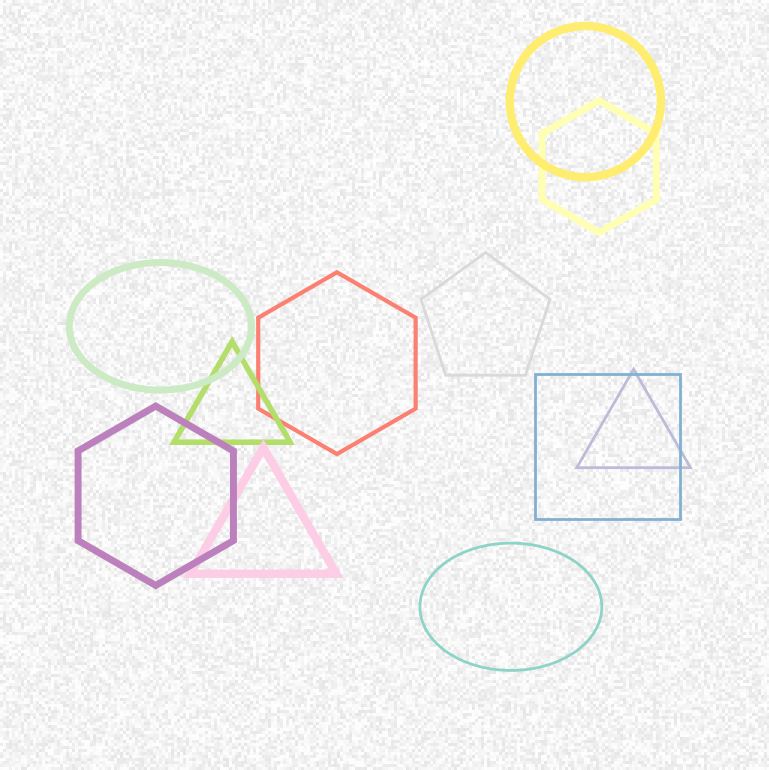[{"shape": "oval", "thickness": 1, "radius": 0.59, "center": [0.663, 0.212]}, {"shape": "hexagon", "thickness": 2.5, "radius": 0.43, "center": [0.778, 0.784]}, {"shape": "triangle", "thickness": 1, "radius": 0.43, "center": [0.823, 0.435]}, {"shape": "hexagon", "thickness": 1.5, "radius": 0.59, "center": [0.438, 0.528]}, {"shape": "square", "thickness": 1, "radius": 0.47, "center": [0.789, 0.42]}, {"shape": "triangle", "thickness": 2, "radius": 0.44, "center": [0.301, 0.469]}, {"shape": "triangle", "thickness": 3, "radius": 0.55, "center": [0.342, 0.31]}, {"shape": "pentagon", "thickness": 1, "radius": 0.44, "center": [0.631, 0.584]}, {"shape": "hexagon", "thickness": 2.5, "radius": 0.58, "center": [0.202, 0.356]}, {"shape": "oval", "thickness": 2.5, "radius": 0.59, "center": [0.208, 0.576]}, {"shape": "circle", "thickness": 3, "radius": 0.49, "center": [0.76, 0.868]}]